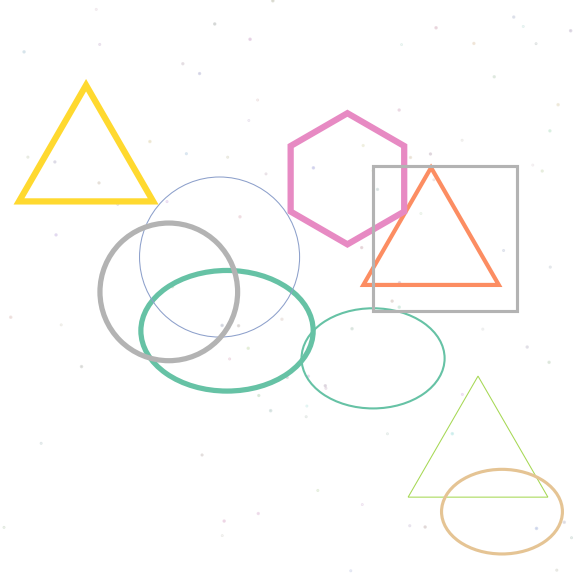[{"shape": "oval", "thickness": 2.5, "radius": 0.75, "center": [0.393, 0.426]}, {"shape": "oval", "thickness": 1, "radius": 0.62, "center": [0.646, 0.379]}, {"shape": "triangle", "thickness": 2, "radius": 0.68, "center": [0.746, 0.573]}, {"shape": "circle", "thickness": 0.5, "radius": 0.69, "center": [0.38, 0.554]}, {"shape": "hexagon", "thickness": 3, "radius": 0.57, "center": [0.602, 0.69]}, {"shape": "triangle", "thickness": 0.5, "radius": 0.7, "center": [0.828, 0.208]}, {"shape": "triangle", "thickness": 3, "radius": 0.67, "center": [0.149, 0.717]}, {"shape": "oval", "thickness": 1.5, "radius": 0.52, "center": [0.869, 0.113]}, {"shape": "circle", "thickness": 2.5, "radius": 0.6, "center": [0.292, 0.494]}, {"shape": "square", "thickness": 1.5, "radius": 0.63, "center": [0.771, 0.585]}]